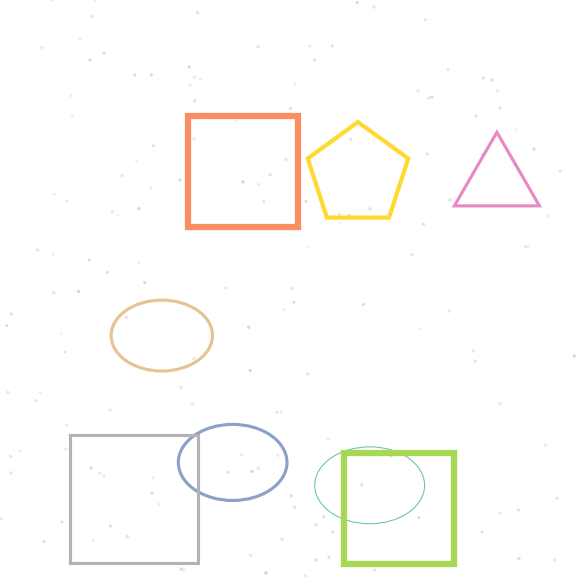[{"shape": "oval", "thickness": 0.5, "radius": 0.48, "center": [0.64, 0.159]}, {"shape": "square", "thickness": 3, "radius": 0.48, "center": [0.421, 0.702]}, {"shape": "oval", "thickness": 1.5, "radius": 0.47, "center": [0.403, 0.198]}, {"shape": "triangle", "thickness": 1.5, "radius": 0.43, "center": [0.86, 0.685]}, {"shape": "square", "thickness": 3, "radius": 0.48, "center": [0.691, 0.118]}, {"shape": "pentagon", "thickness": 2, "radius": 0.46, "center": [0.62, 0.696]}, {"shape": "oval", "thickness": 1.5, "radius": 0.44, "center": [0.28, 0.418]}, {"shape": "square", "thickness": 1.5, "radius": 0.55, "center": [0.232, 0.136]}]